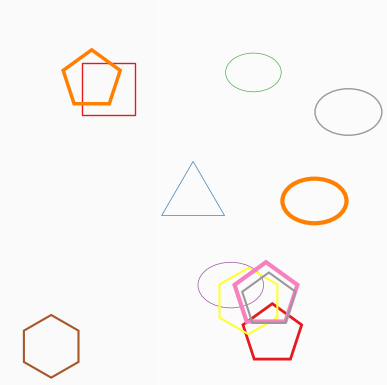[{"shape": "square", "thickness": 1, "radius": 0.34, "center": [0.28, 0.769]}, {"shape": "pentagon", "thickness": 2, "radius": 0.4, "center": [0.703, 0.132]}, {"shape": "triangle", "thickness": 0.5, "radius": 0.47, "center": [0.498, 0.487]}, {"shape": "oval", "thickness": 0.5, "radius": 0.36, "center": [0.654, 0.812]}, {"shape": "oval", "thickness": 0.5, "radius": 0.42, "center": [0.596, 0.26]}, {"shape": "oval", "thickness": 3, "radius": 0.41, "center": [0.812, 0.478]}, {"shape": "pentagon", "thickness": 2.5, "radius": 0.39, "center": [0.237, 0.793]}, {"shape": "hexagon", "thickness": 1.5, "radius": 0.43, "center": [0.641, 0.218]}, {"shape": "hexagon", "thickness": 1.5, "radius": 0.41, "center": [0.132, 0.1]}, {"shape": "pentagon", "thickness": 3, "radius": 0.43, "center": [0.686, 0.234]}, {"shape": "pentagon", "thickness": 1.5, "radius": 0.36, "center": [0.694, 0.22]}, {"shape": "oval", "thickness": 1, "radius": 0.43, "center": [0.899, 0.709]}]